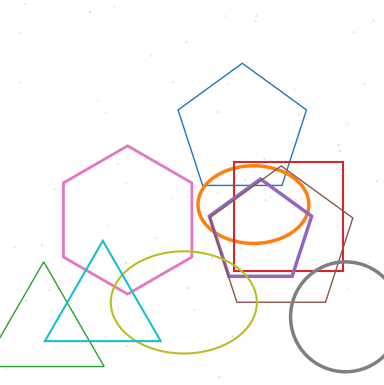[{"shape": "pentagon", "thickness": 1, "radius": 0.88, "center": [0.629, 0.66]}, {"shape": "oval", "thickness": 2.5, "radius": 0.72, "center": [0.658, 0.469]}, {"shape": "triangle", "thickness": 1, "radius": 0.91, "center": [0.113, 0.139]}, {"shape": "square", "thickness": 1.5, "radius": 0.71, "center": [0.749, 0.437]}, {"shape": "pentagon", "thickness": 2.5, "radius": 0.7, "center": [0.677, 0.395]}, {"shape": "pentagon", "thickness": 1, "radius": 0.98, "center": [0.73, 0.373]}, {"shape": "hexagon", "thickness": 2, "radius": 0.96, "center": [0.332, 0.429]}, {"shape": "circle", "thickness": 2.5, "radius": 0.71, "center": [0.897, 0.177]}, {"shape": "oval", "thickness": 1.5, "radius": 0.95, "center": [0.477, 0.215]}, {"shape": "triangle", "thickness": 1.5, "radius": 0.87, "center": [0.267, 0.201]}]